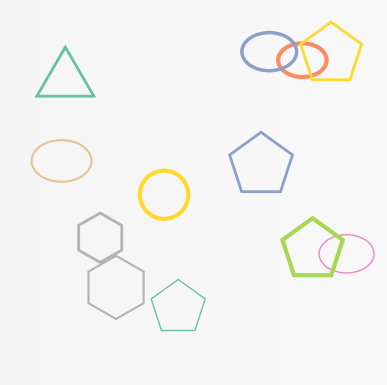[{"shape": "triangle", "thickness": 2, "radius": 0.42, "center": [0.169, 0.793]}, {"shape": "pentagon", "thickness": 1, "radius": 0.37, "center": [0.46, 0.201]}, {"shape": "oval", "thickness": 3, "radius": 0.31, "center": [0.78, 0.844]}, {"shape": "pentagon", "thickness": 2, "radius": 0.43, "center": [0.674, 0.571]}, {"shape": "oval", "thickness": 2.5, "radius": 0.35, "center": [0.695, 0.866]}, {"shape": "oval", "thickness": 1, "radius": 0.35, "center": [0.894, 0.341]}, {"shape": "pentagon", "thickness": 3, "radius": 0.41, "center": [0.807, 0.351]}, {"shape": "circle", "thickness": 3, "radius": 0.31, "center": [0.423, 0.494]}, {"shape": "pentagon", "thickness": 2, "radius": 0.41, "center": [0.855, 0.86]}, {"shape": "oval", "thickness": 1.5, "radius": 0.39, "center": [0.159, 0.582]}, {"shape": "hexagon", "thickness": 2, "radius": 0.32, "center": [0.259, 0.382]}, {"shape": "hexagon", "thickness": 1.5, "radius": 0.41, "center": [0.3, 0.254]}]